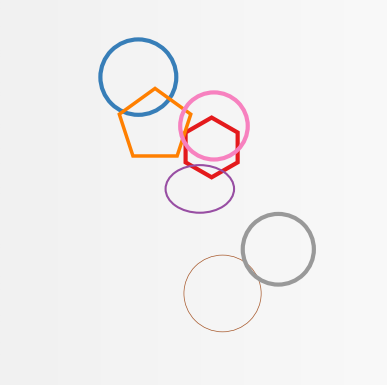[{"shape": "hexagon", "thickness": 3, "radius": 0.39, "center": [0.546, 0.617]}, {"shape": "circle", "thickness": 3, "radius": 0.49, "center": [0.357, 0.8]}, {"shape": "oval", "thickness": 1.5, "radius": 0.44, "center": [0.516, 0.509]}, {"shape": "pentagon", "thickness": 2.5, "radius": 0.48, "center": [0.4, 0.673]}, {"shape": "circle", "thickness": 0.5, "radius": 0.5, "center": [0.574, 0.238]}, {"shape": "circle", "thickness": 3, "radius": 0.44, "center": [0.552, 0.673]}, {"shape": "circle", "thickness": 3, "radius": 0.46, "center": [0.718, 0.353]}]